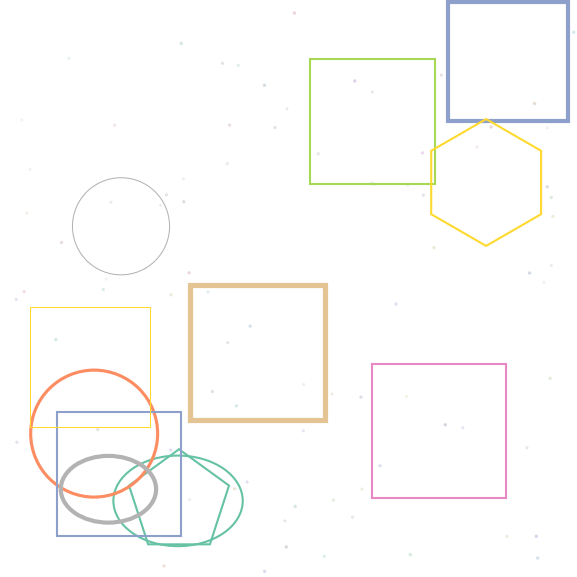[{"shape": "pentagon", "thickness": 1, "radius": 0.46, "center": [0.31, 0.13]}, {"shape": "oval", "thickness": 1, "radius": 0.56, "center": [0.308, 0.132]}, {"shape": "circle", "thickness": 1.5, "radius": 0.55, "center": [0.163, 0.248]}, {"shape": "square", "thickness": 2, "radius": 0.52, "center": [0.88, 0.893]}, {"shape": "square", "thickness": 1, "radius": 0.54, "center": [0.207, 0.178]}, {"shape": "square", "thickness": 1, "radius": 0.58, "center": [0.761, 0.253]}, {"shape": "square", "thickness": 1, "radius": 0.54, "center": [0.645, 0.789]}, {"shape": "hexagon", "thickness": 1, "radius": 0.55, "center": [0.842, 0.683]}, {"shape": "square", "thickness": 0.5, "radius": 0.52, "center": [0.156, 0.363]}, {"shape": "square", "thickness": 2.5, "radius": 0.58, "center": [0.446, 0.388]}, {"shape": "oval", "thickness": 2, "radius": 0.41, "center": [0.188, 0.152]}, {"shape": "circle", "thickness": 0.5, "radius": 0.42, "center": [0.21, 0.607]}]